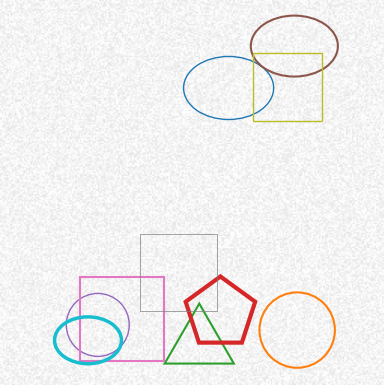[{"shape": "oval", "thickness": 1, "radius": 0.58, "center": [0.594, 0.771]}, {"shape": "circle", "thickness": 1.5, "radius": 0.49, "center": [0.772, 0.143]}, {"shape": "triangle", "thickness": 1.5, "radius": 0.52, "center": [0.518, 0.108]}, {"shape": "pentagon", "thickness": 3, "radius": 0.47, "center": [0.573, 0.187]}, {"shape": "circle", "thickness": 1, "radius": 0.41, "center": [0.254, 0.156]}, {"shape": "oval", "thickness": 1.5, "radius": 0.57, "center": [0.765, 0.88]}, {"shape": "square", "thickness": 1.5, "radius": 0.54, "center": [0.317, 0.172]}, {"shape": "square", "thickness": 0.5, "radius": 0.5, "center": [0.464, 0.293]}, {"shape": "square", "thickness": 1, "radius": 0.45, "center": [0.746, 0.774]}, {"shape": "oval", "thickness": 2.5, "radius": 0.43, "center": [0.229, 0.116]}]